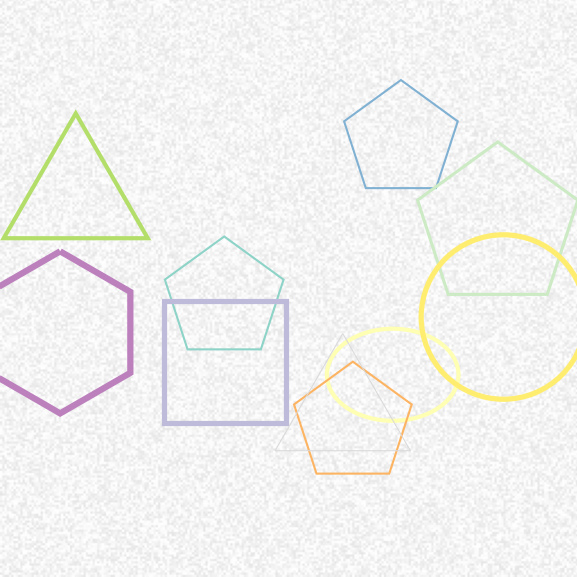[{"shape": "pentagon", "thickness": 1, "radius": 0.54, "center": [0.388, 0.482]}, {"shape": "oval", "thickness": 2, "radius": 0.57, "center": [0.68, 0.35]}, {"shape": "square", "thickness": 2.5, "radius": 0.53, "center": [0.389, 0.372]}, {"shape": "pentagon", "thickness": 1, "radius": 0.52, "center": [0.694, 0.757]}, {"shape": "pentagon", "thickness": 1, "radius": 0.54, "center": [0.611, 0.266]}, {"shape": "triangle", "thickness": 2, "radius": 0.72, "center": [0.131, 0.659]}, {"shape": "triangle", "thickness": 0.5, "radius": 0.68, "center": [0.593, 0.286]}, {"shape": "hexagon", "thickness": 3, "radius": 0.7, "center": [0.104, 0.424]}, {"shape": "pentagon", "thickness": 1.5, "radius": 0.73, "center": [0.862, 0.607]}, {"shape": "circle", "thickness": 2.5, "radius": 0.71, "center": [0.872, 0.45]}]